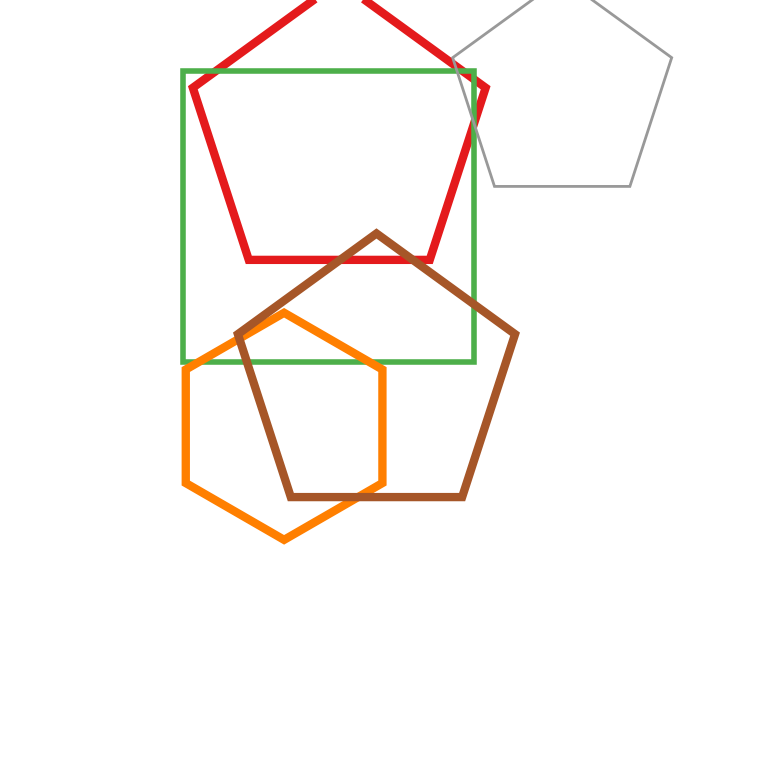[{"shape": "pentagon", "thickness": 3, "radius": 1.0, "center": [0.441, 0.824]}, {"shape": "square", "thickness": 2, "radius": 0.94, "center": [0.426, 0.719]}, {"shape": "hexagon", "thickness": 3, "radius": 0.74, "center": [0.369, 0.446]}, {"shape": "pentagon", "thickness": 3, "radius": 0.95, "center": [0.489, 0.508]}, {"shape": "pentagon", "thickness": 1, "radius": 0.75, "center": [0.73, 0.879]}]